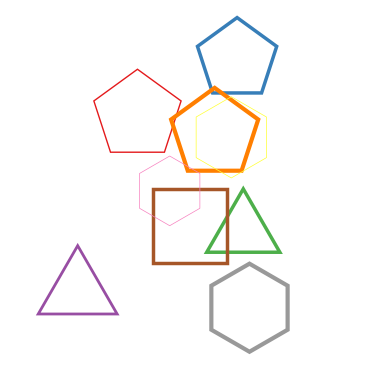[{"shape": "pentagon", "thickness": 1, "radius": 0.6, "center": [0.357, 0.701]}, {"shape": "pentagon", "thickness": 2.5, "radius": 0.54, "center": [0.616, 0.846]}, {"shape": "triangle", "thickness": 2.5, "radius": 0.55, "center": [0.632, 0.4]}, {"shape": "triangle", "thickness": 2, "radius": 0.59, "center": [0.202, 0.244]}, {"shape": "pentagon", "thickness": 3, "radius": 0.59, "center": [0.558, 0.653]}, {"shape": "hexagon", "thickness": 0.5, "radius": 0.53, "center": [0.601, 0.643]}, {"shape": "square", "thickness": 2.5, "radius": 0.48, "center": [0.495, 0.413]}, {"shape": "hexagon", "thickness": 0.5, "radius": 0.45, "center": [0.441, 0.504]}, {"shape": "hexagon", "thickness": 3, "radius": 0.57, "center": [0.648, 0.201]}]